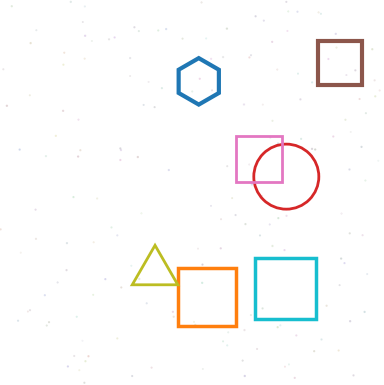[{"shape": "hexagon", "thickness": 3, "radius": 0.3, "center": [0.516, 0.789]}, {"shape": "square", "thickness": 2.5, "radius": 0.38, "center": [0.538, 0.229]}, {"shape": "circle", "thickness": 2, "radius": 0.42, "center": [0.744, 0.541]}, {"shape": "square", "thickness": 3, "radius": 0.29, "center": [0.884, 0.836]}, {"shape": "square", "thickness": 2, "radius": 0.3, "center": [0.672, 0.588]}, {"shape": "triangle", "thickness": 2, "radius": 0.34, "center": [0.403, 0.294]}, {"shape": "square", "thickness": 2.5, "radius": 0.39, "center": [0.741, 0.25]}]